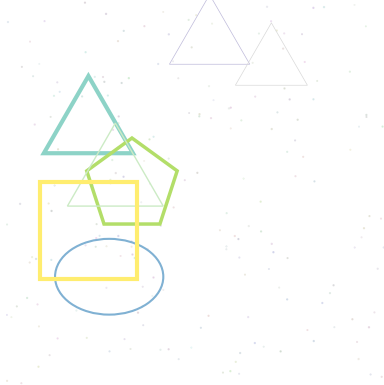[{"shape": "triangle", "thickness": 3, "radius": 0.67, "center": [0.23, 0.669]}, {"shape": "triangle", "thickness": 0.5, "radius": 0.6, "center": [0.544, 0.893]}, {"shape": "oval", "thickness": 1.5, "radius": 0.7, "center": [0.284, 0.281]}, {"shape": "pentagon", "thickness": 2.5, "radius": 0.62, "center": [0.343, 0.518]}, {"shape": "triangle", "thickness": 0.5, "radius": 0.54, "center": [0.705, 0.833]}, {"shape": "triangle", "thickness": 1, "radius": 0.72, "center": [0.3, 0.537]}, {"shape": "square", "thickness": 3, "radius": 0.63, "center": [0.23, 0.401]}]